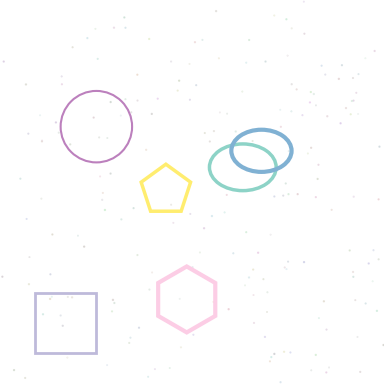[{"shape": "oval", "thickness": 2.5, "radius": 0.43, "center": [0.631, 0.565]}, {"shape": "square", "thickness": 2, "radius": 0.39, "center": [0.17, 0.161]}, {"shape": "oval", "thickness": 3, "radius": 0.39, "center": [0.679, 0.608]}, {"shape": "hexagon", "thickness": 3, "radius": 0.43, "center": [0.485, 0.222]}, {"shape": "circle", "thickness": 1.5, "radius": 0.46, "center": [0.25, 0.671]}, {"shape": "pentagon", "thickness": 2.5, "radius": 0.34, "center": [0.431, 0.506]}]